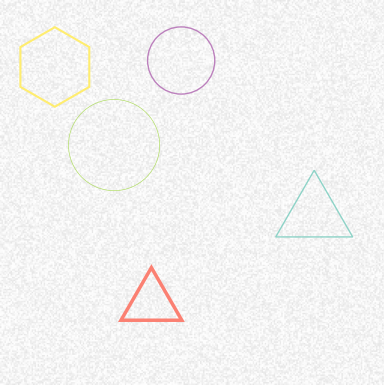[{"shape": "triangle", "thickness": 1, "radius": 0.58, "center": [0.816, 0.442]}, {"shape": "triangle", "thickness": 2.5, "radius": 0.46, "center": [0.393, 0.214]}, {"shape": "circle", "thickness": 0.5, "radius": 0.59, "center": [0.296, 0.623]}, {"shape": "circle", "thickness": 1, "radius": 0.44, "center": [0.471, 0.843]}, {"shape": "hexagon", "thickness": 1.5, "radius": 0.52, "center": [0.142, 0.826]}]